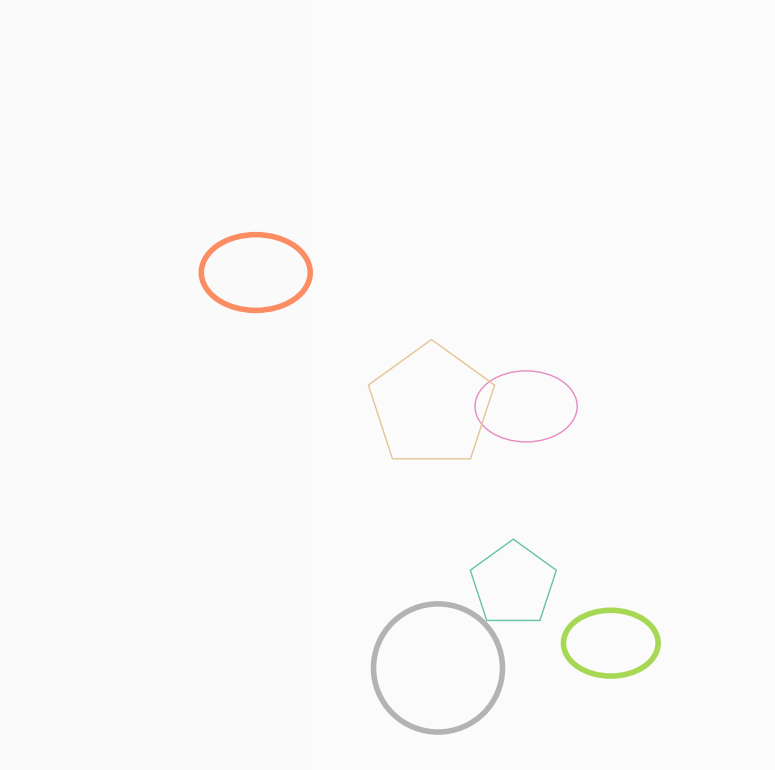[{"shape": "pentagon", "thickness": 0.5, "radius": 0.29, "center": [0.662, 0.241]}, {"shape": "oval", "thickness": 2, "radius": 0.35, "center": [0.33, 0.646]}, {"shape": "oval", "thickness": 0.5, "radius": 0.33, "center": [0.679, 0.472]}, {"shape": "oval", "thickness": 2, "radius": 0.31, "center": [0.788, 0.165]}, {"shape": "pentagon", "thickness": 0.5, "radius": 0.43, "center": [0.557, 0.473]}, {"shape": "circle", "thickness": 2, "radius": 0.42, "center": [0.565, 0.133]}]